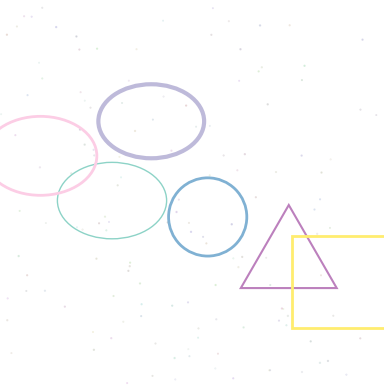[{"shape": "oval", "thickness": 1, "radius": 0.71, "center": [0.291, 0.479]}, {"shape": "oval", "thickness": 3, "radius": 0.69, "center": [0.393, 0.685]}, {"shape": "circle", "thickness": 2, "radius": 0.51, "center": [0.539, 0.436]}, {"shape": "oval", "thickness": 2, "radius": 0.73, "center": [0.105, 0.595]}, {"shape": "triangle", "thickness": 1.5, "radius": 0.72, "center": [0.75, 0.324]}, {"shape": "square", "thickness": 2, "radius": 0.6, "center": [0.879, 0.267]}]